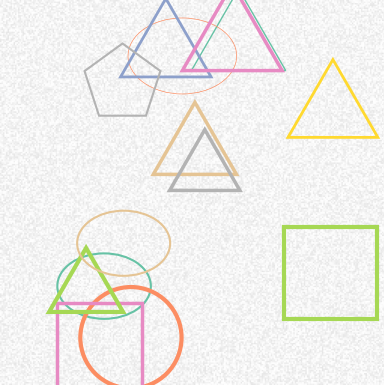[{"shape": "triangle", "thickness": 1, "radius": 0.71, "center": [0.62, 0.888]}, {"shape": "oval", "thickness": 1.5, "radius": 0.61, "center": [0.27, 0.257]}, {"shape": "circle", "thickness": 3, "radius": 0.66, "center": [0.34, 0.123]}, {"shape": "oval", "thickness": 0.5, "radius": 0.71, "center": [0.474, 0.855]}, {"shape": "triangle", "thickness": 2, "radius": 0.68, "center": [0.431, 0.868]}, {"shape": "square", "thickness": 2.5, "radius": 0.55, "center": [0.257, 0.102]}, {"shape": "triangle", "thickness": 2.5, "radius": 0.75, "center": [0.603, 0.891]}, {"shape": "square", "thickness": 3, "radius": 0.6, "center": [0.858, 0.291]}, {"shape": "triangle", "thickness": 3, "radius": 0.55, "center": [0.224, 0.245]}, {"shape": "triangle", "thickness": 2, "radius": 0.67, "center": [0.865, 0.711]}, {"shape": "triangle", "thickness": 2.5, "radius": 0.62, "center": [0.506, 0.609]}, {"shape": "oval", "thickness": 1.5, "radius": 0.6, "center": [0.321, 0.368]}, {"shape": "pentagon", "thickness": 1.5, "radius": 0.52, "center": [0.318, 0.783]}, {"shape": "triangle", "thickness": 2.5, "radius": 0.53, "center": [0.532, 0.558]}]